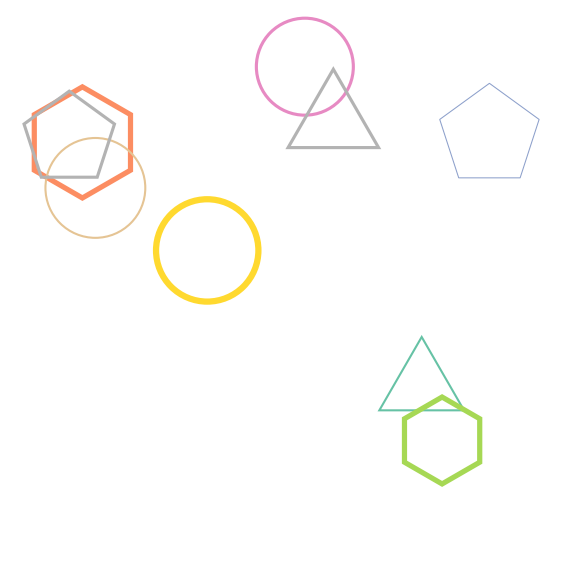[{"shape": "triangle", "thickness": 1, "radius": 0.42, "center": [0.73, 0.331]}, {"shape": "hexagon", "thickness": 2.5, "radius": 0.48, "center": [0.143, 0.753]}, {"shape": "pentagon", "thickness": 0.5, "radius": 0.45, "center": [0.847, 0.764]}, {"shape": "circle", "thickness": 1.5, "radius": 0.42, "center": [0.528, 0.884]}, {"shape": "hexagon", "thickness": 2.5, "radius": 0.38, "center": [0.766, 0.236]}, {"shape": "circle", "thickness": 3, "radius": 0.44, "center": [0.359, 0.566]}, {"shape": "circle", "thickness": 1, "radius": 0.43, "center": [0.165, 0.674]}, {"shape": "pentagon", "thickness": 1.5, "radius": 0.41, "center": [0.12, 0.759]}, {"shape": "triangle", "thickness": 1.5, "radius": 0.45, "center": [0.577, 0.789]}]